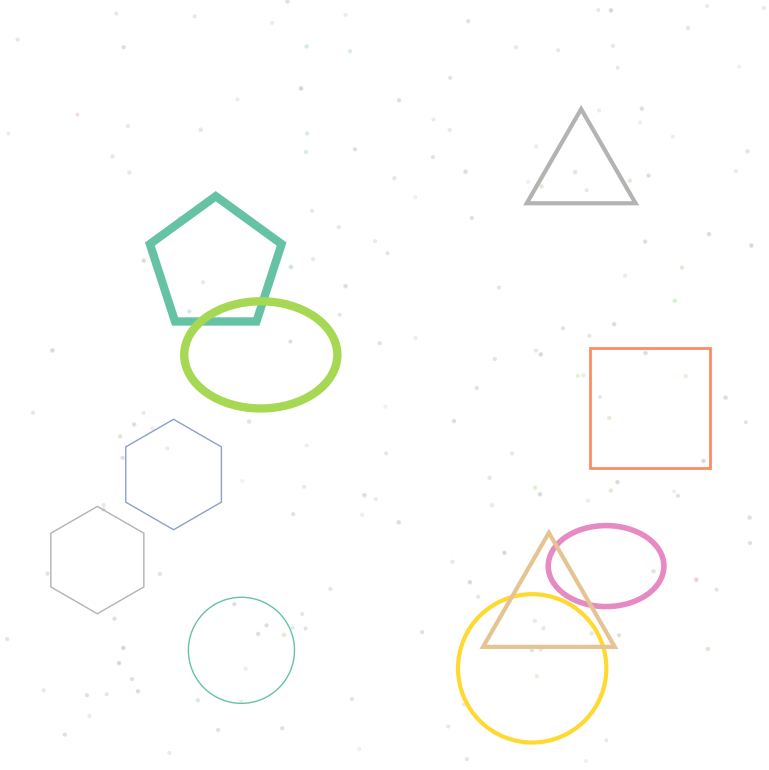[{"shape": "pentagon", "thickness": 3, "radius": 0.45, "center": [0.28, 0.655]}, {"shape": "circle", "thickness": 0.5, "radius": 0.34, "center": [0.314, 0.155]}, {"shape": "square", "thickness": 1, "radius": 0.39, "center": [0.845, 0.47]}, {"shape": "hexagon", "thickness": 0.5, "radius": 0.36, "center": [0.225, 0.384]}, {"shape": "oval", "thickness": 2, "radius": 0.38, "center": [0.787, 0.265]}, {"shape": "oval", "thickness": 3, "radius": 0.5, "center": [0.339, 0.539]}, {"shape": "circle", "thickness": 1.5, "radius": 0.48, "center": [0.691, 0.132]}, {"shape": "triangle", "thickness": 1.5, "radius": 0.49, "center": [0.713, 0.209]}, {"shape": "triangle", "thickness": 1.5, "radius": 0.41, "center": [0.755, 0.777]}, {"shape": "hexagon", "thickness": 0.5, "radius": 0.35, "center": [0.126, 0.273]}]